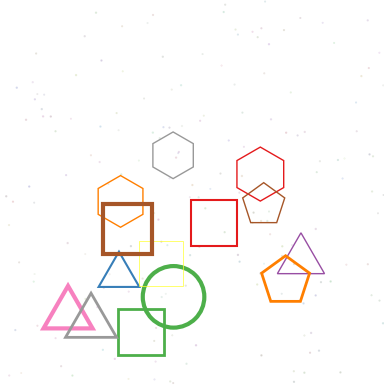[{"shape": "hexagon", "thickness": 1, "radius": 0.35, "center": [0.676, 0.548]}, {"shape": "square", "thickness": 1.5, "radius": 0.3, "center": [0.557, 0.421]}, {"shape": "triangle", "thickness": 1.5, "radius": 0.31, "center": [0.309, 0.285]}, {"shape": "circle", "thickness": 3, "radius": 0.4, "center": [0.451, 0.229]}, {"shape": "square", "thickness": 2, "radius": 0.3, "center": [0.365, 0.138]}, {"shape": "triangle", "thickness": 1, "radius": 0.35, "center": [0.782, 0.325]}, {"shape": "pentagon", "thickness": 2, "radius": 0.33, "center": [0.742, 0.27]}, {"shape": "hexagon", "thickness": 1, "radius": 0.34, "center": [0.313, 0.477]}, {"shape": "square", "thickness": 0.5, "radius": 0.29, "center": [0.418, 0.315]}, {"shape": "pentagon", "thickness": 1, "radius": 0.29, "center": [0.685, 0.468]}, {"shape": "square", "thickness": 3, "radius": 0.32, "center": [0.331, 0.404]}, {"shape": "triangle", "thickness": 3, "radius": 0.37, "center": [0.177, 0.184]}, {"shape": "hexagon", "thickness": 1, "radius": 0.3, "center": [0.45, 0.597]}, {"shape": "triangle", "thickness": 2, "radius": 0.38, "center": [0.236, 0.162]}]